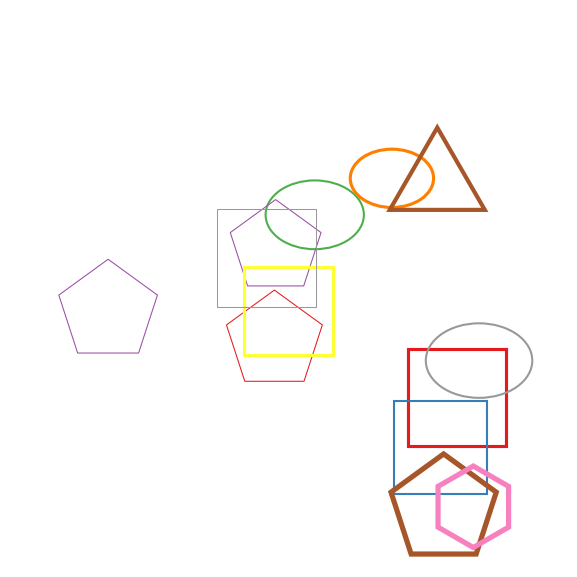[{"shape": "square", "thickness": 1.5, "radius": 0.42, "center": [0.791, 0.311]}, {"shape": "pentagon", "thickness": 0.5, "radius": 0.44, "center": [0.475, 0.41]}, {"shape": "square", "thickness": 1, "radius": 0.4, "center": [0.763, 0.224]}, {"shape": "oval", "thickness": 1, "radius": 0.43, "center": [0.545, 0.627]}, {"shape": "pentagon", "thickness": 0.5, "radius": 0.41, "center": [0.477, 0.571]}, {"shape": "pentagon", "thickness": 0.5, "radius": 0.45, "center": [0.187, 0.46]}, {"shape": "oval", "thickness": 1.5, "radius": 0.36, "center": [0.679, 0.69]}, {"shape": "square", "thickness": 1.5, "radius": 0.38, "center": [0.499, 0.461]}, {"shape": "pentagon", "thickness": 2.5, "radius": 0.48, "center": [0.768, 0.117]}, {"shape": "triangle", "thickness": 2, "radius": 0.48, "center": [0.757, 0.683]}, {"shape": "hexagon", "thickness": 2.5, "radius": 0.35, "center": [0.82, 0.122]}, {"shape": "square", "thickness": 0.5, "radius": 0.43, "center": [0.461, 0.552]}, {"shape": "oval", "thickness": 1, "radius": 0.46, "center": [0.83, 0.375]}]